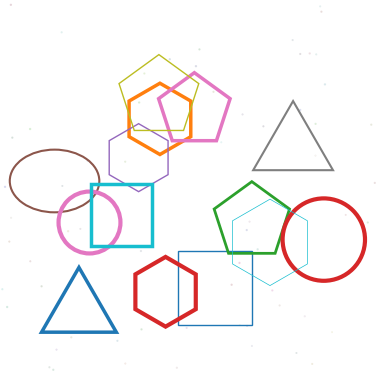[{"shape": "square", "thickness": 1, "radius": 0.48, "center": [0.559, 0.251]}, {"shape": "triangle", "thickness": 2.5, "radius": 0.56, "center": [0.205, 0.193]}, {"shape": "hexagon", "thickness": 2.5, "radius": 0.46, "center": [0.415, 0.691]}, {"shape": "pentagon", "thickness": 2, "radius": 0.51, "center": [0.654, 0.425]}, {"shape": "hexagon", "thickness": 3, "radius": 0.45, "center": [0.43, 0.242]}, {"shape": "circle", "thickness": 3, "radius": 0.54, "center": [0.841, 0.378]}, {"shape": "hexagon", "thickness": 1, "radius": 0.44, "center": [0.36, 0.59]}, {"shape": "oval", "thickness": 1.5, "radius": 0.58, "center": [0.142, 0.53]}, {"shape": "circle", "thickness": 3, "radius": 0.4, "center": [0.232, 0.422]}, {"shape": "pentagon", "thickness": 2.5, "radius": 0.49, "center": [0.505, 0.714]}, {"shape": "triangle", "thickness": 1.5, "radius": 0.6, "center": [0.761, 0.618]}, {"shape": "pentagon", "thickness": 1, "radius": 0.54, "center": [0.413, 0.749]}, {"shape": "hexagon", "thickness": 0.5, "radius": 0.56, "center": [0.701, 0.37]}, {"shape": "square", "thickness": 2.5, "radius": 0.4, "center": [0.316, 0.442]}]